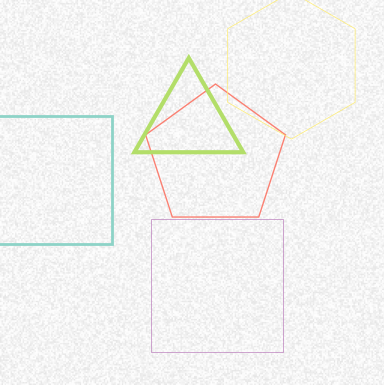[{"shape": "square", "thickness": 2, "radius": 0.83, "center": [0.126, 0.532]}, {"shape": "pentagon", "thickness": 1, "radius": 0.95, "center": [0.56, 0.591]}, {"shape": "triangle", "thickness": 3, "radius": 0.82, "center": [0.49, 0.686]}, {"shape": "square", "thickness": 0.5, "radius": 0.86, "center": [0.564, 0.259]}, {"shape": "hexagon", "thickness": 0.5, "radius": 0.96, "center": [0.757, 0.83]}]